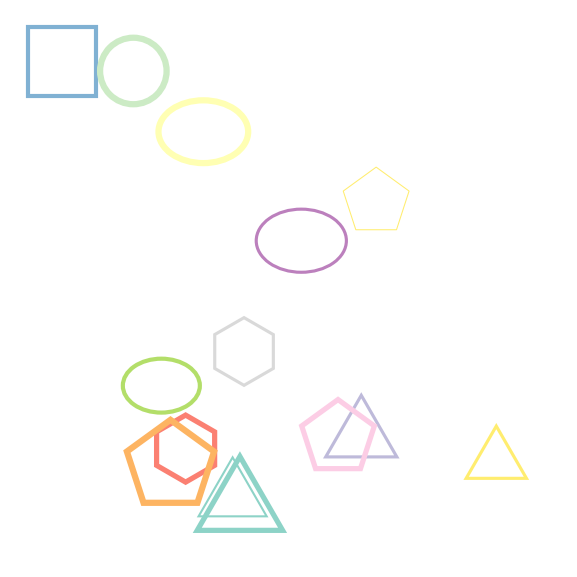[{"shape": "triangle", "thickness": 2.5, "radius": 0.43, "center": [0.415, 0.123]}, {"shape": "triangle", "thickness": 1, "radius": 0.34, "center": [0.403, 0.139]}, {"shape": "oval", "thickness": 3, "radius": 0.39, "center": [0.352, 0.771]}, {"shape": "triangle", "thickness": 1.5, "radius": 0.36, "center": [0.626, 0.244]}, {"shape": "hexagon", "thickness": 2.5, "radius": 0.29, "center": [0.321, 0.222]}, {"shape": "square", "thickness": 2, "radius": 0.29, "center": [0.108, 0.893]}, {"shape": "pentagon", "thickness": 3, "radius": 0.4, "center": [0.295, 0.193]}, {"shape": "oval", "thickness": 2, "radius": 0.33, "center": [0.279, 0.331]}, {"shape": "pentagon", "thickness": 2.5, "radius": 0.33, "center": [0.585, 0.241]}, {"shape": "hexagon", "thickness": 1.5, "radius": 0.29, "center": [0.423, 0.39]}, {"shape": "oval", "thickness": 1.5, "radius": 0.39, "center": [0.522, 0.582]}, {"shape": "circle", "thickness": 3, "radius": 0.29, "center": [0.231, 0.876]}, {"shape": "pentagon", "thickness": 0.5, "radius": 0.3, "center": [0.651, 0.65]}, {"shape": "triangle", "thickness": 1.5, "radius": 0.3, "center": [0.859, 0.201]}]